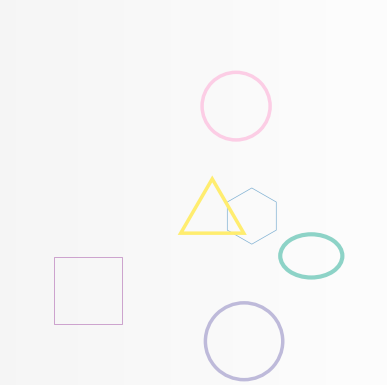[{"shape": "oval", "thickness": 3, "radius": 0.4, "center": [0.803, 0.335]}, {"shape": "circle", "thickness": 2.5, "radius": 0.5, "center": [0.63, 0.114]}, {"shape": "hexagon", "thickness": 0.5, "radius": 0.36, "center": [0.65, 0.439]}, {"shape": "circle", "thickness": 2.5, "radius": 0.44, "center": [0.609, 0.724]}, {"shape": "square", "thickness": 0.5, "radius": 0.44, "center": [0.228, 0.245]}, {"shape": "triangle", "thickness": 2.5, "radius": 0.47, "center": [0.548, 0.441]}]